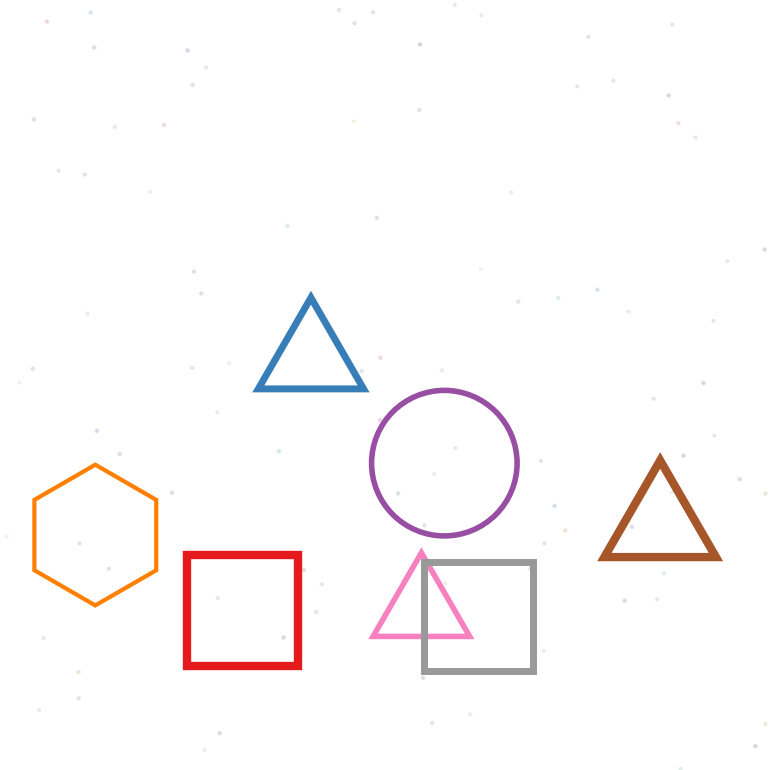[{"shape": "square", "thickness": 3, "radius": 0.36, "center": [0.315, 0.207]}, {"shape": "triangle", "thickness": 2.5, "radius": 0.39, "center": [0.404, 0.534]}, {"shape": "circle", "thickness": 2, "radius": 0.47, "center": [0.577, 0.398]}, {"shape": "hexagon", "thickness": 1.5, "radius": 0.46, "center": [0.124, 0.305]}, {"shape": "triangle", "thickness": 3, "radius": 0.42, "center": [0.857, 0.318]}, {"shape": "triangle", "thickness": 2, "radius": 0.36, "center": [0.547, 0.21]}, {"shape": "square", "thickness": 2.5, "radius": 0.35, "center": [0.621, 0.199]}]